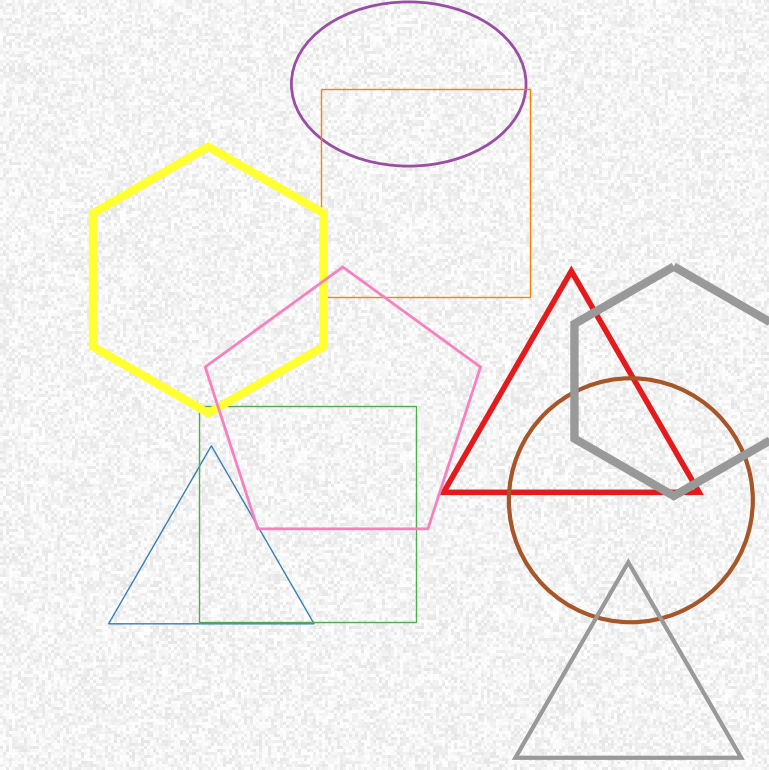[{"shape": "triangle", "thickness": 2, "radius": 0.96, "center": [0.742, 0.456]}, {"shape": "triangle", "thickness": 0.5, "radius": 0.77, "center": [0.274, 0.267]}, {"shape": "square", "thickness": 0.5, "radius": 0.7, "center": [0.399, 0.332]}, {"shape": "oval", "thickness": 1, "radius": 0.76, "center": [0.531, 0.891]}, {"shape": "square", "thickness": 0.5, "radius": 0.68, "center": [0.553, 0.75]}, {"shape": "hexagon", "thickness": 3, "radius": 0.86, "center": [0.271, 0.636]}, {"shape": "circle", "thickness": 1.5, "radius": 0.79, "center": [0.819, 0.35]}, {"shape": "pentagon", "thickness": 1, "radius": 0.94, "center": [0.445, 0.465]}, {"shape": "hexagon", "thickness": 3, "radius": 0.75, "center": [0.875, 0.505]}, {"shape": "triangle", "thickness": 1.5, "radius": 0.85, "center": [0.816, 0.101]}]